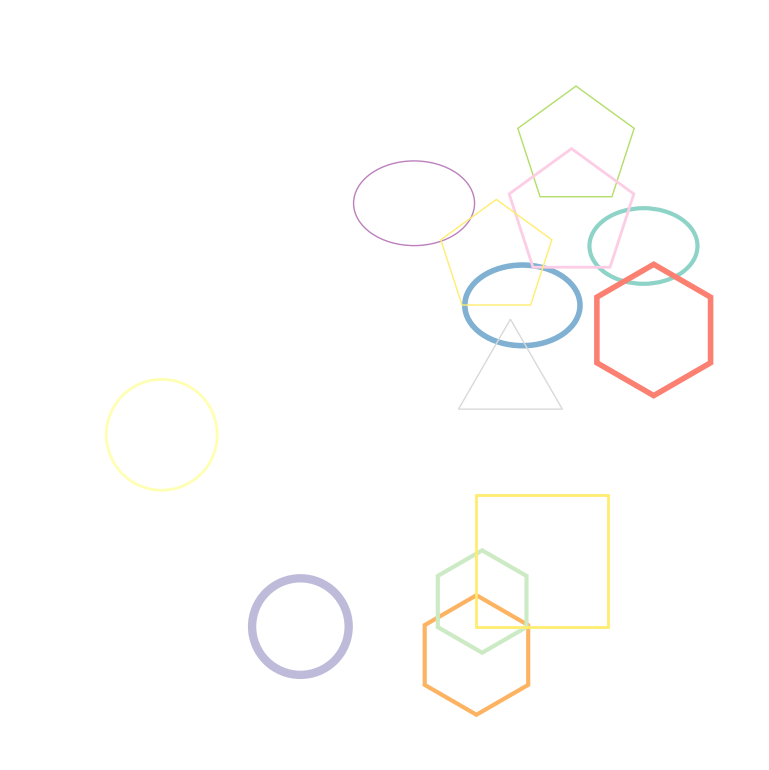[{"shape": "oval", "thickness": 1.5, "radius": 0.35, "center": [0.836, 0.681]}, {"shape": "circle", "thickness": 1, "radius": 0.36, "center": [0.21, 0.435]}, {"shape": "circle", "thickness": 3, "radius": 0.31, "center": [0.39, 0.186]}, {"shape": "hexagon", "thickness": 2, "radius": 0.43, "center": [0.849, 0.571]}, {"shape": "oval", "thickness": 2, "radius": 0.37, "center": [0.678, 0.603]}, {"shape": "hexagon", "thickness": 1.5, "radius": 0.39, "center": [0.619, 0.149]}, {"shape": "pentagon", "thickness": 0.5, "radius": 0.4, "center": [0.748, 0.809]}, {"shape": "pentagon", "thickness": 1, "radius": 0.43, "center": [0.742, 0.722]}, {"shape": "triangle", "thickness": 0.5, "radius": 0.39, "center": [0.663, 0.508]}, {"shape": "oval", "thickness": 0.5, "radius": 0.39, "center": [0.538, 0.736]}, {"shape": "hexagon", "thickness": 1.5, "radius": 0.33, "center": [0.626, 0.219]}, {"shape": "square", "thickness": 1, "radius": 0.43, "center": [0.704, 0.272]}, {"shape": "pentagon", "thickness": 0.5, "radius": 0.38, "center": [0.645, 0.665]}]